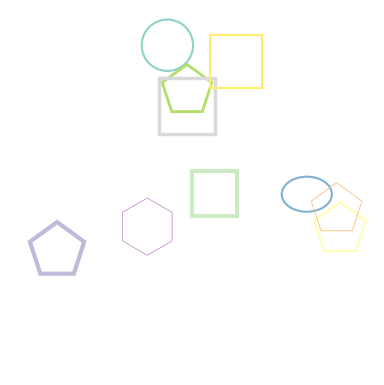[{"shape": "circle", "thickness": 1.5, "radius": 0.33, "center": [0.435, 0.882]}, {"shape": "pentagon", "thickness": 1.5, "radius": 0.35, "center": [0.883, 0.405]}, {"shape": "pentagon", "thickness": 3, "radius": 0.37, "center": [0.148, 0.349]}, {"shape": "oval", "thickness": 1.5, "radius": 0.33, "center": [0.797, 0.496]}, {"shape": "pentagon", "thickness": 0.5, "radius": 0.35, "center": [0.874, 0.456]}, {"shape": "pentagon", "thickness": 2, "radius": 0.34, "center": [0.486, 0.765]}, {"shape": "square", "thickness": 2.5, "radius": 0.36, "center": [0.485, 0.725]}, {"shape": "hexagon", "thickness": 0.5, "radius": 0.37, "center": [0.383, 0.411]}, {"shape": "square", "thickness": 3, "radius": 0.29, "center": [0.557, 0.496]}, {"shape": "square", "thickness": 1.5, "radius": 0.34, "center": [0.612, 0.84]}]